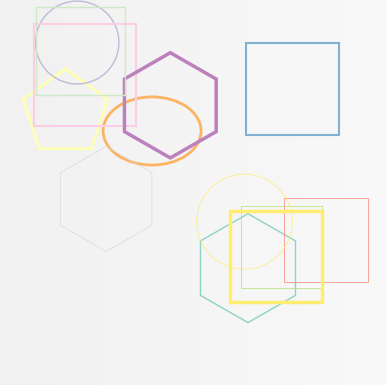[{"shape": "hexagon", "thickness": 1, "radius": 0.71, "center": [0.64, 0.303]}, {"shape": "pentagon", "thickness": 2, "radius": 0.57, "center": [0.169, 0.707]}, {"shape": "circle", "thickness": 1, "radius": 0.54, "center": [0.199, 0.89]}, {"shape": "square", "thickness": 0.5, "radius": 0.54, "center": [0.841, 0.377]}, {"shape": "square", "thickness": 1.5, "radius": 0.59, "center": [0.755, 0.768]}, {"shape": "oval", "thickness": 2, "radius": 0.63, "center": [0.392, 0.66]}, {"shape": "square", "thickness": 0.5, "radius": 0.53, "center": [0.726, 0.358]}, {"shape": "square", "thickness": 1.5, "radius": 0.66, "center": [0.22, 0.806]}, {"shape": "hexagon", "thickness": 0.5, "radius": 0.68, "center": [0.274, 0.483]}, {"shape": "hexagon", "thickness": 2.5, "radius": 0.68, "center": [0.44, 0.726]}, {"shape": "square", "thickness": 1, "radius": 0.57, "center": [0.207, 0.868]}, {"shape": "square", "thickness": 2.5, "radius": 0.59, "center": [0.713, 0.333]}, {"shape": "circle", "thickness": 0.5, "radius": 0.62, "center": [0.631, 0.424]}]